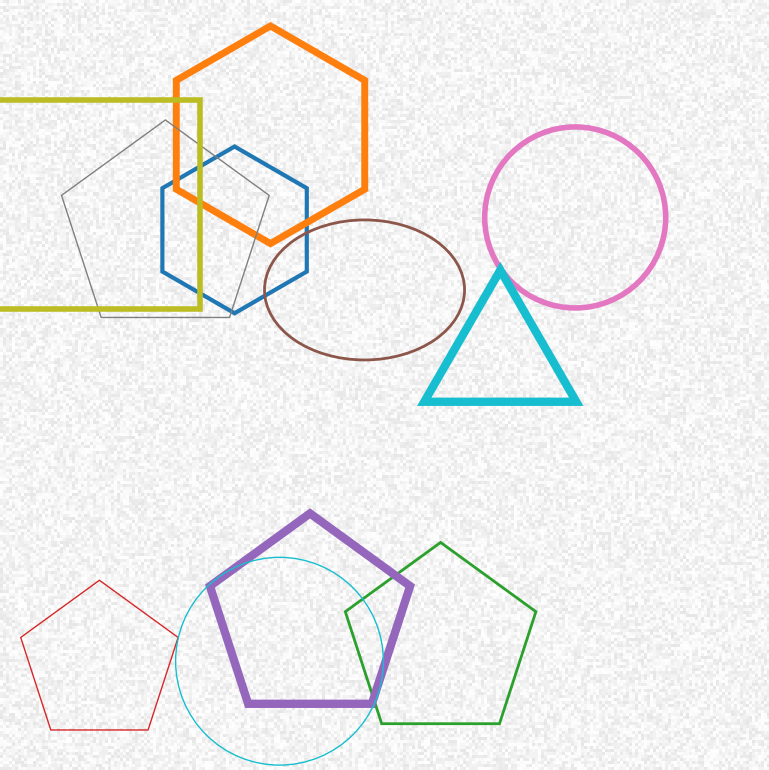[{"shape": "hexagon", "thickness": 1.5, "radius": 0.54, "center": [0.305, 0.701]}, {"shape": "hexagon", "thickness": 2.5, "radius": 0.71, "center": [0.351, 0.825]}, {"shape": "pentagon", "thickness": 1, "radius": 0.65, "center": [0.572, 0.165]}, {"shape": "pentagon", "thickness": 0.5, "radius": 0.54, "center": [0.129, 0.139]}, {"shape": "pentagon", "thickness": 3, "radius": 0.68, "center": [0.403, 0.197]}, {"shape": "oval", "thickness": 1, "radius": 0.65, "center": [0.473, 0.623]}, {"shape": "circle", "thickness": 2, "radius": 0.59, "center": [0.747, 0.718]}, {"shape": "pentagon", "thickness": 0.5, "radius": 0.71, "center": [0.215, 0.702]}, {"shape": "square", "thickness": 2, "radius": 0.68, "center": [0.125, 0.734]}, {"shape": "circle", "thickness": 0.5, "radius": 0.67, "center": [0.363, 0.141]}, {"shape": "triangle", "thickness": 3, "radius": 0.57, "center": [0.65, 0.535]}]